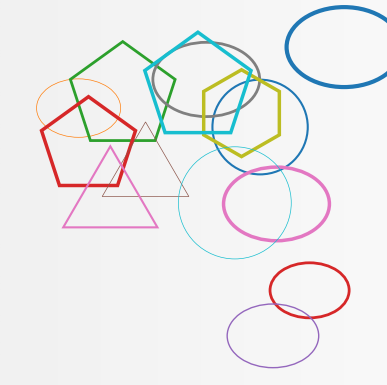[{"shape": "circle", "thickness": 1.5, "radius": 0.61, "center": [0.671, 0.67]}, {"shape": "oval", "thickness": 3, "radius": 0.74, "center": [0.888, 0.878]}, {"shape": "oval", "thickness": 0.5, "radius": 0.54, "center": [0.203, 0.719]}, {"shape": "pentagon", "thickness": 2, "radius": 0.71, "center": [0.317, 0.75]}, {"shape": "pentagon", "thickness": 2.5, "radius": 0.64, "center": [0.228, 0.621]}, {"shape": "oval", "thickness": 2, "radius": 0.51, "center": [0.799, 0.246]}, {"shape": "oval", "thickness": 1, "radius": 0.59, "center": [0.704, 0.128]}, {"shape": "triangle", "thickness": 0.5, "radius": 0.65, "center": [0.376, 0.554]}, {"shape": "oval", "thickness": 2.5, "radius": 0.68, "center": [0.714, 0.47]}, {"shape": "triangle", "thickness": 1.5, "radius": 0.7, "center": [0.285, 0.48]}, {"shape": "oval", "thickness": 2, "radius": 0.69, "center": [0.532, 0.794]}, {"shape": "hexagon", "thickness": 2.5, "radius": 0.56, "center": [0.623, 0.706]}, {"shape": "circle", "thickness": 0.5, "radius": 0.73, "center": [0.606, 0.473]}, {"shape": "pentagon", "thickness": 2.5, "radius": 0.72, "center": [0.511, 0.772]}]